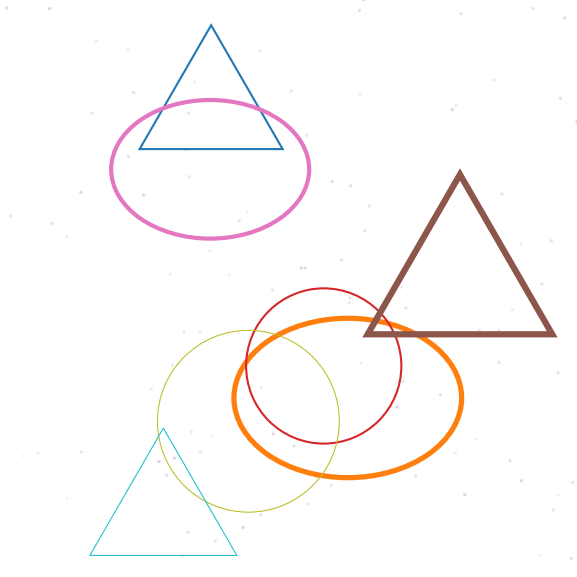[{"shape": "triangle", "thickness": 1, "radius": 0.71, "center": [0.366, 0.812]}, {"shape": "oval", "thickness": 2.5, "radius": 0.99, "center": [0.602, 0.31]}, {"shape": "circle", "thickness": 1, "radius": 0.67, "center": [0.561, 0.365]}, {"shape": "triangle", "thickness": 3, "radius": 0.92, "center": [0.796, 0.512]}, {"shape": "oval", "thickness": 2, "radius": 0.86, "center": [0.364, 0.706]}, {"shape": "circle", "thickness": 0.5, "radius": 0.79, "center": [0.43, 0.27]}, {"shape": "triangle", "thickness": 0.5, "radius": 0.73, "center": [0.283, 0.111]}]